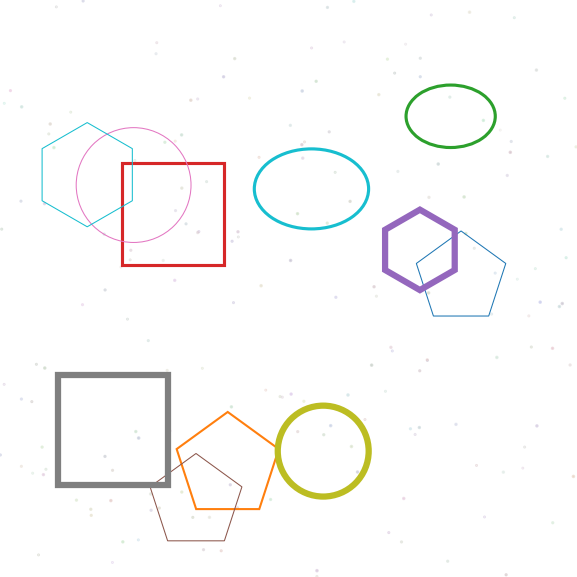[{"shape": "pentagon", "thickness": 0.5, "radius": 0.41, "center": [0.798, 0.518]}, {"shape": "pentagon", "thickness": 1, "radius": 0.46, "center": [0.394, 0.193]}, {"shape": "oval", "thickness": 1.5, "radius": 0.39, "center": [0.78, 0.798]}, {"shape": "square", "thickness": 1.5, "radius": 0.44, "center": [0.3, 0.629]}, {"shape": "hexagon", "thickness": 3, "radius": 0.35, "center": [0.727, 0.566]}, {"shape": "pentagon", "thickness": 0.5, "radius": 0.42, "center": [0.339, 0.13]}, {"shape": "circle", "thickness": 0.5, "radius": 0.5, "center": [0.231, 0.679]}, {"shape": "square", "thickness": 3, "radius": 0.48, "center": [0.195, 0.254]}, {"shape": "circle", "thickness": 3, "radius": 0.39, "center": [0.56, 0.218]}, {"shape": "hexagon", "thickness": 0.5, "radius": 0.45, "center": [0.151, 0.697]}, {"shape": "oval", "thickness": 1.5, "radius": 0.49, "center": [0.539, 0.672]}]